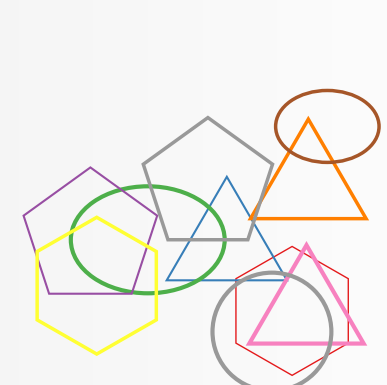[{"shape": "hexagon", "thickness": 1, "radius": 0.84, "center": [0.754, 0.192]}, {"shape": "triangle", "thickness": 1.5, "radius": 0.9, "center": [0.585, 0.362]}, {"shape": "oval", "thickness": 3, "radius": 0.99, "center": [0.381, 0.377]}, {"shape": "pentagon", "thickness": 1.5, "radius": 0.91, "center": [0.233, 0.384]}, {"shape": "triangle", "thickness": 2.5, "radius": 0.86, "center": [0.796, 0.518]}, {"shape": "hexagon", "thickness": 2.5, "radius": 0.89, "center": [0.25, 0.258]}, {"shape": "oval", "thickness": 2.5, "radius": 0.67, "center": [0.845, 0.672]}, {"shape": "triangle", "thickness": 3, "radius": 0.85, "center": [0.791, 0.193]}, {"shape": "circle", "thickness": 3, "radius": 0.77, "center": [0.702, 0.138]}, {"shape": "pentagon", "thickness": 2.5, "radius": 0.88, "center": [0.537, 0.519]}]